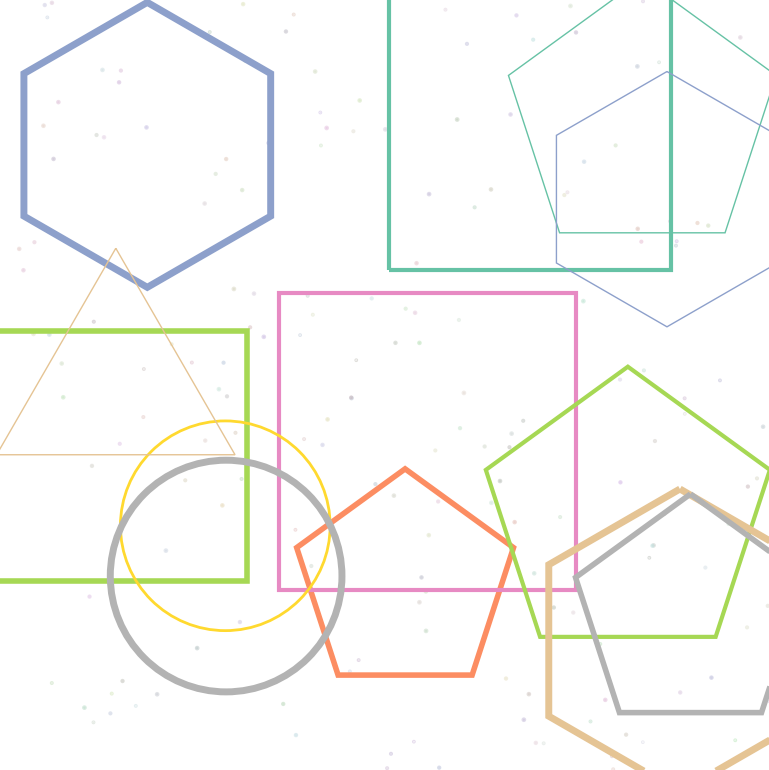[{"shape": "square", "thickness": 1.5, "radius": 0.92, "center": [0.688, 0.833]}, {"shape": "pentagon", "thickness": 0.5, "radius": 0.91, "center": [0.834, 0.846]}, {"shape": "pentagon", "thickness": 2, "radius": 0.74, "center": [0.526, 0.243]}, {"shape": "hexagon", "thickness": 2.5, "radius": 0.93, "center": [0.191, 0.812]}, {"shape": "hexagon", "thickness": 0.5, "radius": 0.83, "center": [0.866, 0.741]}, {"shape": "square", "thickness": 1.5, "radius": 0.96, "center": [0.555, 0.427]}, {"shape": "pentagon", "thickness": 1.5, "radius": 0.97, "center": [0.815, 0.33]}, {"shape": "square", "thickness": 2, "radius": 0.81, "center": [0.158, 0.408]}, {"shape": "circle", "thickness": 1, "radius": 0.68, "center": [0.293, 0.317]}, {"shape": "hexagon", "thickness": 2.5, "radius": 0.98, "center": [0.883, 0.168]}, {"shape": "triangle", "thickness": 0.5, "radius": 0.89, "center": [0.15, 0.499]}, {"shape": "pentagon", "thickness": 2, "radius": 0.78, "center": [0.897, 0.202]}, {"shape": "circle", "thickness": 2.5, "radius": 0.75, "center": [0.294, 0.252]}]